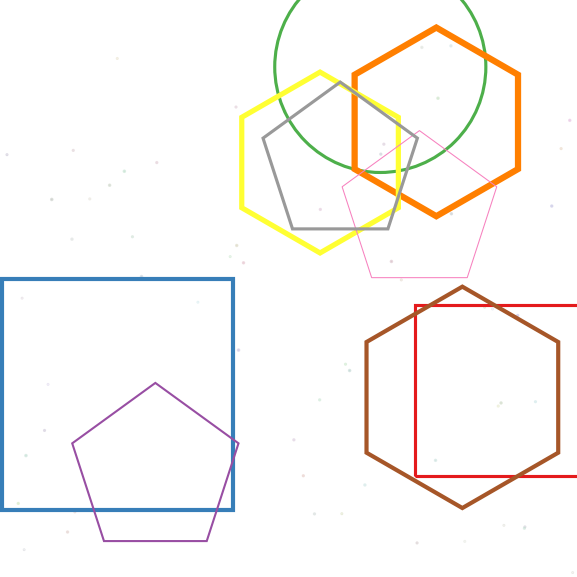[{"shape": "square", "thickness": 1.5, "radius": 0.74, "center": [0.867, 0.323]}, {"shape": "square", "thickness": 2, "radius": 1.0, "center": [0.203, 0.316]}, {"shape": "circle", "thickness": 1.5, "radius": 0.91, "center": [0.659, 0.883]}, {"shape": "pentagon", "thickness": 1, "radius": 0.76, "center": [0.269, 0.185]}, {"shape": "hexagon", "thickness": 3, "radius": 0.82, "center": [0.756, 0.788]}, {"shape": "hexagon", "thickness": 2.5, "radius": 0.78, "center": [0.554, 0.718]}, {"shape": "hexagon", "thickness": 2, "radius": 0.96, "center": [0.801, 0.311]}, {"shape": "pentagon", "thickness": 0.5, "radius": 0.7, "center": [0.726, 0.632]}, {"shape": "pentagon", "thickness": 1.5, "radius": 0.7, "center": [0.589, 0.716]}]